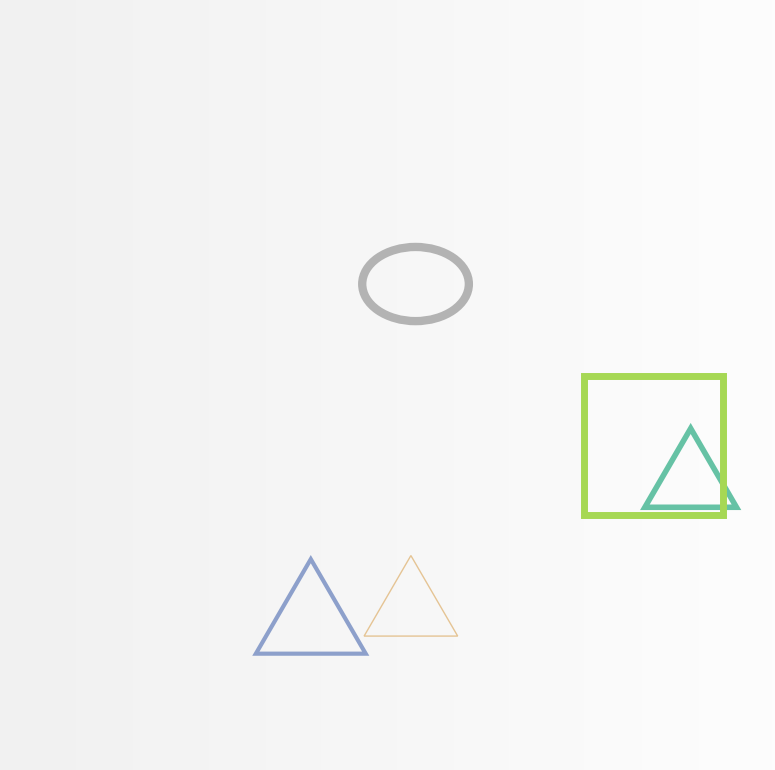[{"shape": "triangle", "thickness": 2, "radius": 0.34, "center": [0.891, 0.375]}, {"shape": "triangle", "thickness": 1.5, "radius": 0.41, "center": [0.401, 0.192]}, {"shape": "square", "thickness": 2.5, "radius": 0.45, "center": [0.843, 0.421]}, {"shape": "triangle", "thickness": 0.5, "radius": 0.35, "center": [0.53, 0.209]}, {"shape": "oval", "thickness": 3, "radius": 0.34, "center": [0.536, 0.631]}]